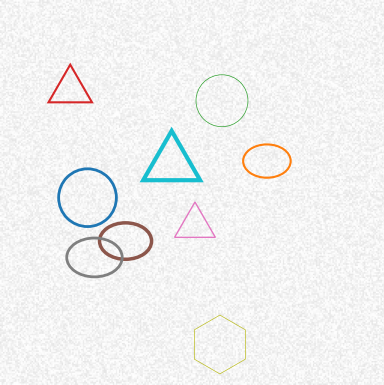[{"shape": "circle", "thickness": 2, "radius": 0.37, "center": [0.227, 0.487]}, {"shape": "oval", "thickness": 1.5, "radius": 0.31, "center": [0.693, 0.582]}, {"shape": "circle", "thickness": 0.5, "radius": 0.34, "center": [0.577, 0.738]}, {"shape": "triangle", "thickness": 1.5, "radius": 0.33, "center": [0.182, 0.767]}, {"shape": "oval", "thickness": 2.5, "radius": 0.34, "center": [0.326, 0.374]}, {"shape": "triangle", "thickness": 1, "radius": 0.31, "center": [0.506, 0.414]}, {"shape": "oval", "thickness": 2, "radius": 0.36, "center": [0.245, 0.331]}, {"shape": "hexagon", "thickness": 0.5, "radius": 0.38, "center": [0.571, 0.105]}, {"shape": "triangle", "thickness": 3, "radius": 0.43, "center": [0.446, 0.575]}]